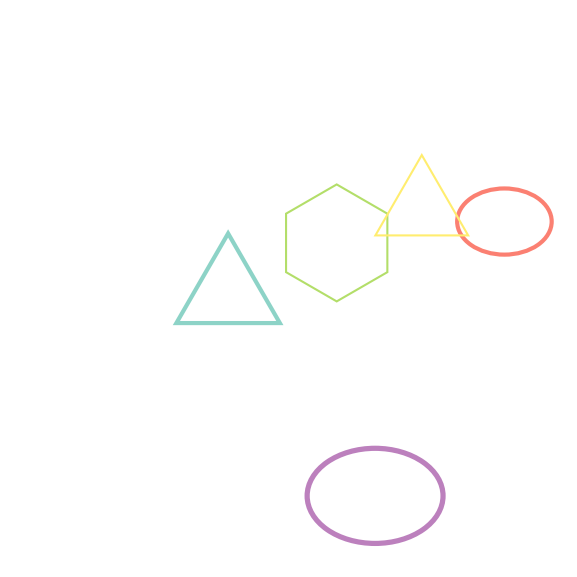[{"shape": "triangle", "thickness": 2, "radius": 0.52, "center": [0.395, 0.491]}, {"shape": "oval", "thickness": 2, "radius": 0.41, "center": [0.873, 0.616]}, {"shape": "hexagon", "thickness": 1, "radius": 0.51, "center": [0.583, 0.579]}, {"shape": "oval", "thickness": 2.5, "radius": 0.59, "center": [0.65, 0.14]}, {"shape": "triangle", "thickness": 1, "radius": 0.46, "center": [0.73, 0.638]}]